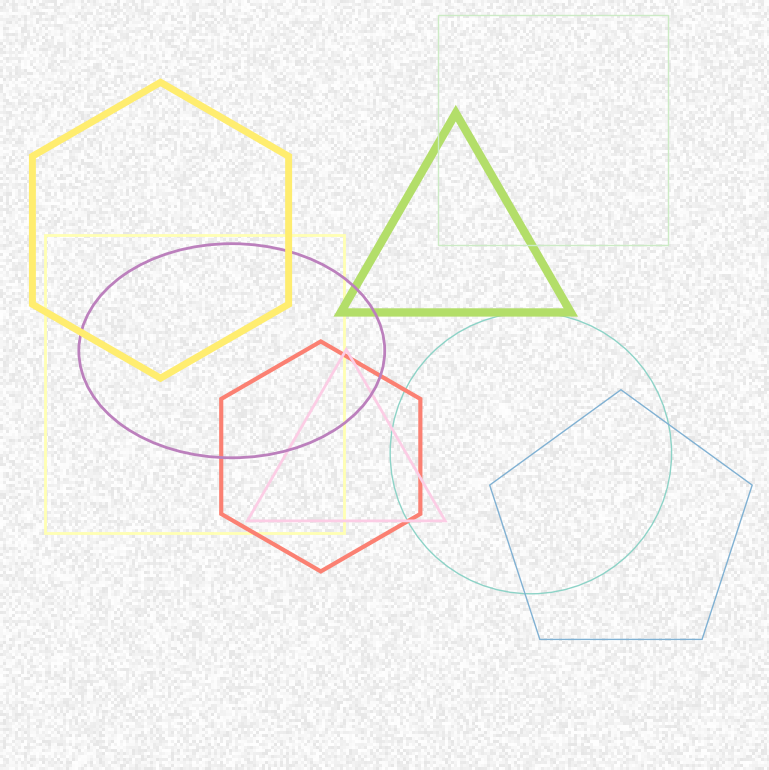[{"shape": "circle", "thickness": 0.5, "radius": 0.91, "center": [0.689, 0.412]}, {"shape": "square", "thickness": 1, "radius": 0.97, "center": [0.252, 0.501]}, {"shape": "hexagon", "thickness": 1.5, "radius": 0.75, "center": [0.417, 0.407]}, {"shape": "pentagon", "thickness": 0.5, "radius": 0.9, "center": [0.806, 0.315]}, {"shape": "triangle", "thickness": 3, "radius": 0.86, "center": [0.592, 0.68]}, {"shape": "triangle", "thickness": 1, "radius": 0.74, "center": [0.45, 0.398]}, {"shape": "oval", "thickness": 1, "radius": 0.99, "center": [0.301, 0.545]}, {"shape": "square", "thickness": 0.5, "radius": 0.75, "center": [0.718, 0.831]}, {"shape": "hexagon", "thickness": 2.5, "radius": 0.96, "center": [0.208, 0.701]}]